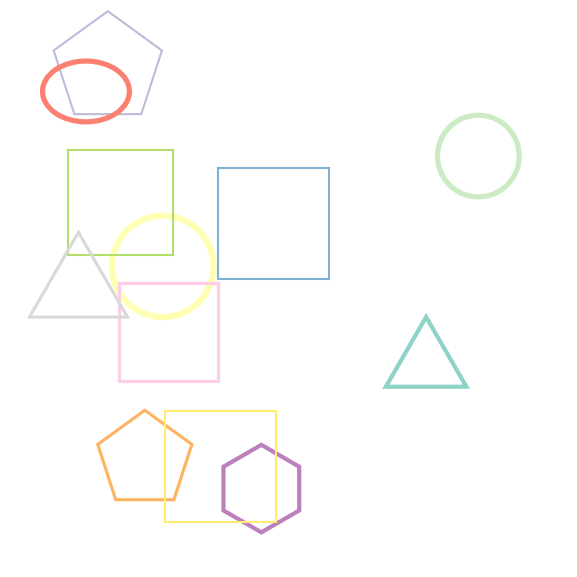[{"shape": "triangle", "thickness": 2, "radius": 0.4, "center": [0.738, 0.37]}, {"shape": "circle", "thickness": 3, "radius": 0.44, "center": [0.282, 0.538]}, {"shape": "pentagon", "thickness": 1, "radius": 0.49, "center": [0.187, 0.881]}, {"shape": "oval", "thickness": 2.5, "radius": 0.38, "center": [0.149, 0.841]}, {"shape": "square", "thickness": 1, "radius": 0.48, "center": [0.474, 0.612]}, {"shape": "pentagon", "thickness": 1.5, "radius": 0.43, "center": [0.251, 0.203]}, {"shape": "square", "thickness": 1, "radius": 0.45, "center": [0.208, 0.649]}, {"shape": "square", "thickness": 1.5, "radius": 0.43, "center": [0.292, 0.424]}, {"shape": "triangle", "thickness": 1.5, "radius": 0.49, "center": [0.136, 0.499]}, {"shape": "hexagon", "thickness": 2, "radius": 0.38, "center": [0.453, 0.153]}, {"shape": "circle", "thickness": 2.5, "radius": 0.35, "center": [0.828, 0.729]}, {"shape": "square", "thickness": 1, "radius": 0.48, "center": [0.381, 0.191]}]